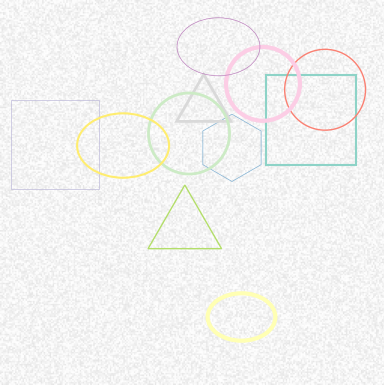[{"shape": "square", "thickness": 1.5, "radius": 0.58, "center": [0.808, 0.688]}, {"shape": "oval", "thickness": 3, "radius": 0.44, "center": [0.627, 0.177]}, {"shape": "square", "thickness": 0.5, "radius": 0.57, "center": [0.142, 0.625]}, {"shape": "circle", "thickness": 1, "radius": 0.52, "center": [0.844, 0.767]}, {"shape": "hexagon", "thickness": 0.5, "radius": 0.44, "center": [0.603, 0.616]}, {"shape": "triangle", "thickness": 1, "radius": 0.55, "center": [0.48, 0.409]}, {"shape": "circle", "thickness": 3, "radius": 0.48, "center": [0.683, 0.782]}, {"shape": "triangle", "thickness": 2, "radius": 0.41, "center": [0.529, 0.725]}, {"shape": "oval", "thickness": 0.5, "radius": 0.54, "center": [0.567, 0.878]}, {"shape": "circle", "thickness": 2, "radius": 0.53, "center": [0.491, 0.653]}, {"shape": "oval", "thickness": 1.5, "radius": 0.6, "center": [0.32, 0.622]}]